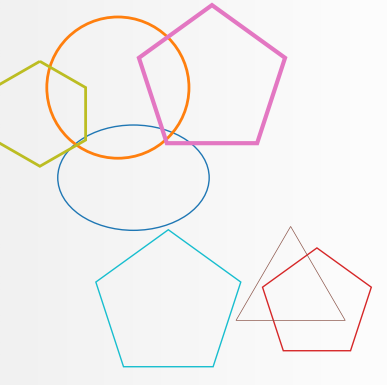[{"shape": "oval", "thickness": 1, "radius": 0.98, "center": [0.344, 0.538]}, {"shape": "circle", "thickness": 2, "radius": 0.92, "center": [0.304, 0.772]}, {"shape": "pentagon", "thickness": 1, "radius": 0.74, "center": [0.818, 0.208]}, {"shape": "triangle", "thickness": 0.5, "radius": 0.81, "center": [0.75, 0.249]}, {"shape": "pentagon", "thickness": 3, "radius": 0.99, "center": [0.547, 0.788]}, {"shape": "hexagon", "thickness": 2, "radius": 0.68, "center": [0.103, 0.704]}, {"shape": "pentagon", "thickness": 1, "radius": 0.98, "center": [0.434, 0.207]}]